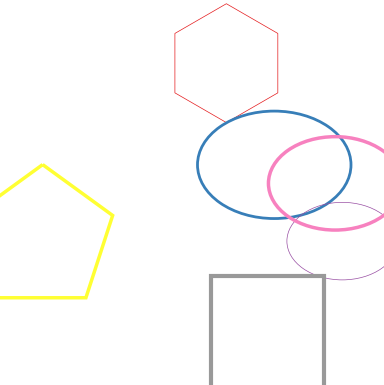[{"shape": "hexagon", "thickness": 0.5, "radius": 0.77, "center": [0.588, 0.836]}, {"shape": "oval", "thickness": 2, "radius": 1.0, "center": [0.712, 0.572]}, {"shape": "oval", "thickness": 0.5, "radius": 0.72, "center": [0.889, 0.374]}, {"shape": "pentagon", "thickness": 2.5, "radius": 0.96, "center": [0.111, 0.381]}, {"shape": "oval", "thickness": 2.5, "radius": 0.87, "center": [0.871, 0.524]}, {"shape": "square", "thickness": 3, "radius": 0.73, "center": [0.695, 0.136]}]